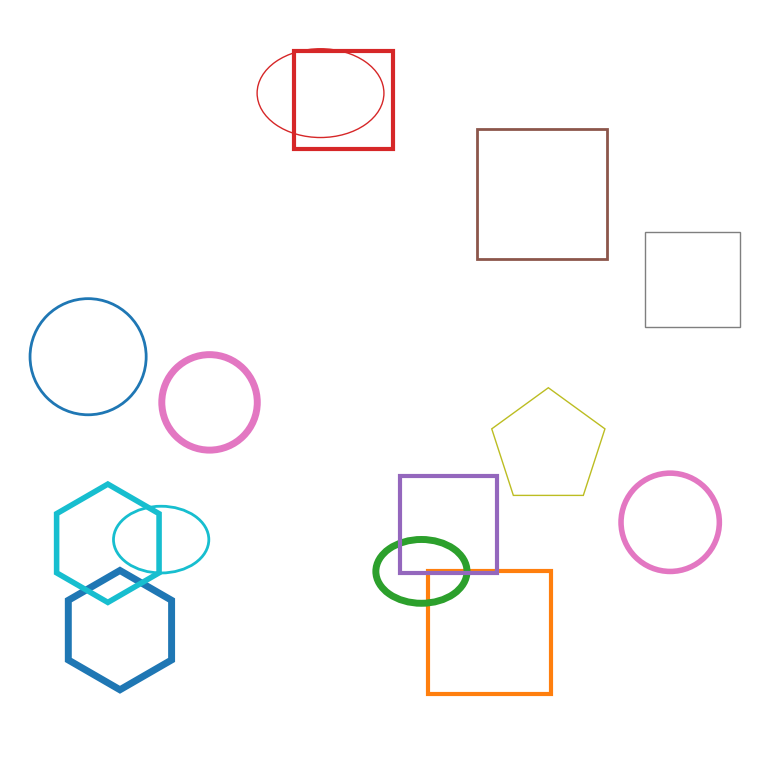[{"shape": "circle", "thickness": 1, "radius": 0.38, "center": [0.114, 0.537]}, {"shape": "hexagon", "thickness": 2.5, "radius": 0.39, "center": [0.156, 0.182]}, {"shape": "square", "thickness": 1.5, "radius": 0.4, "center": [0.636, 0.179]}, {"shape": "oval", "thickness": 2.5, "radius": 0.3, "center": [0.547, 0.258]}, {"shape": "oval", "thickness": 0.5, "radius": 0.41, "center": [0.416, 0.879]}, {"shape": "square", "thickness": 1.5, "radius": 0.32, "center": [0.446, 0.87]}, {"shape": "square", "thickness": 1.5, "radius": 0.31, "center": [0.582, 0.319]}, {"shape": "square", "thickness": 1, "radius": 0.42, "center": [0.704, 0.748]}, {"shape": "circle", "thickness": 2.5, "radius": 0.31, "center": [0.272, 0.477]}, {"shape": "circle", "thickness": 2, "radius": 0.32, "center": [0.87, 0.322]}, {"shape": "square", "thickness": 0.5, "radius": 0.31, "center": [0.899, 0.637]}, {"shape": "pentagon", "thickness": 0.5, "radius": 0.39, "center": [0.712, 0.419]}, {"shape": "hexagon", "thickness": 2, "radius": 0.38, "center": [0.14, 0.294]}, {"shape": "oval", "thickness": 1, "radius": 0.31, "center": [0.209, 0.299]}]